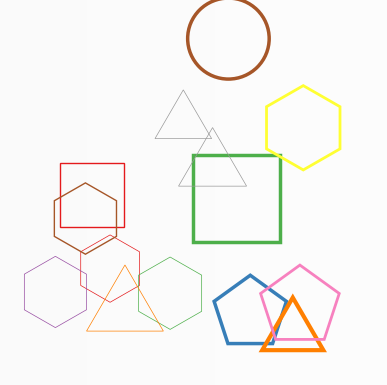[{"shape": "square", "thickness": 1, "radius": 0.41, "center": [0.238, 0.494]}, {"shape": "hexagon", "thickness": 0.5, "radius": 0.44, "center": [0.284, 0.302]}, {"shape": "pentagon", "thickness": 2.5, "radius": 0.49, "center": [0.646, 0.187]}, {"shape": "hexagon", "thickness": 0.5, "radius": 0.47, "center": [0.439, 0.238]}, {"shape": "square", "thickness": 2.5, "radius": 0.57, "center": [0.61, 0.485]}, {"shape": "hexagon", "thickness": 0.5, "radius": 0.46, "center": [0.143, 0.242]}, {"shape": "triangle", "thickness": 0.5, "radius": 0.57, "center": [0.322, 0.197]}, {"shape": "triangle", "thickness": 3, "radius": 0.46, "center": [0.756, 0.136]}, {"shape": "hexagon", "thickness": 2, "radius": 0.55, "center": [0.783, 0.668]}, {"shape": "hexagon", "thickness": 1, "radius": 0.46, "center": [0.22, 0.432]}, {"shape": "circle", "thickness": 2.5, "radius": 0.53, "center": [0.589, 0.9]}, {"shape": "pentagon", "thickness": 2, "radius": 0.53, "center": [0.774, 0.205]}, {"shape": "triangle", "thickness": 0.5, "radius": 0.42, "center": [0.473, 0.682]}, {"shape": "triangle", "thickness": 0.5, "radius": 0.51, "center": [0.549, 0.567]}]